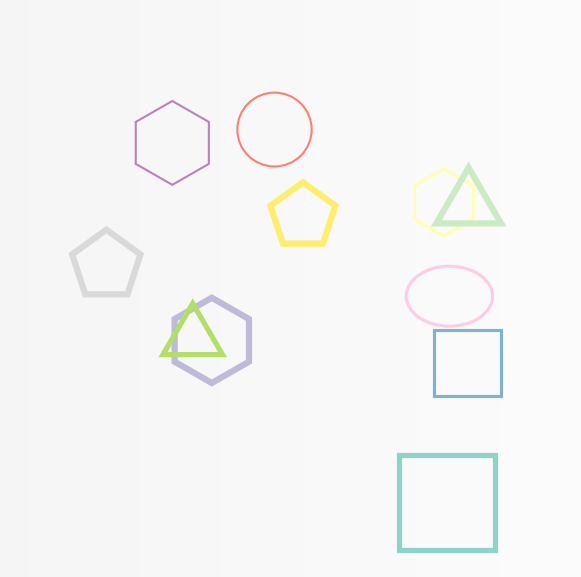[{"shape": "square", "thickness": 2.5, "radius": 0.41, "center": [0.768, 0.129]}, {"shape": "hexagon", "thickness": 1.5, "radius": 0.29, "center": [0.764, 0.649]}, {"shape": "hexagon", "thickness": 3, "radius": 0.37, "center": [0.364, 0.41]}, {"shape": "circle", "thickness": 1, "radius": 0.32, "center": [0.472, 0.775]}, {"shape": "square", "thickness": 1.5, "radius": 0.29, "center": [0.804, 0.37]}, {"shape": "triangle", "thickness": 2.5, "radius": 0.3, "center": [0.332, 0.415]}, {"shape": "oval", "thickness": 1.5, "radius": 0.37, "center": [0.773, 0.486]}, {"shape": "pentagon", "thickness": 3, "radius": 0.31, "center": [0.183, 0.54]}, {"shape": "hexagon", "thickness": 1, "radius": 0.36, "center": [0.296, 0.752]}, {"shape": "triangle", "thickness": 3, "radius": 0.32, "center": [0.806, 0.644]}, {"shape": "pentagon", "thickness": 3, "radius": 0.29, "center": [0.521, 0.625]}]